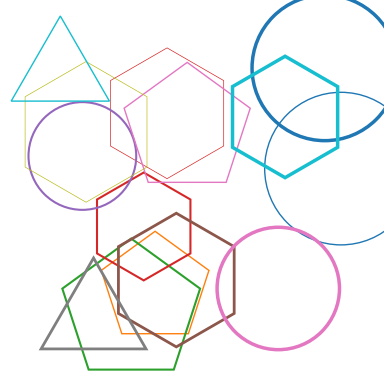[{"shape": "circle", "thickness": 1, "radius": 0.99, "center": [0.886, 0.562]}, {"shape": "circle", "thickness": 2.5, "radius": 0.95, "center": [0.844, 0.824]}, {"shape": "pentagon", "thickness": 1, "radius": 0.74, "center": [0.403, 0.252]}, {"shape": "pentagon", "thickness": 1.5, "radius": 0.94, "center": [0.341, 0.192]}, {"shape": "hexagon", "thickness": 0.5, "radius": 0.85, "center": [0.434, 0.706]}, {"shape": "hexagon", "thickness": 1.5, "radius": 0.7, "center": [0.373, 0.412]}, {"shape": "circle", "thickness": 1.5, "radius": 0.7, "center": [0.214, 0.595]}, {"shape": "hexagon", "thickness": 2, "radius": 0.87, "center": [0.458, 0.273]}, {"shape": "circle", "thickness": 2.5, "radius": 0.79, "center": [0.723, 0.251]}, {"shape": "pentagon", "thickness": 1, "radius": 0.86, "center": [0.486, 0.666]}, {"shape": "triangle", "thickness": 2, "radius": 0.79, "center": [0.243, 0.172]}, {"shape": "hexagon", "thickness": 0.5, "radius": 0.91, "center": [0.224, 0.657]}, {"shape": "hexagon", "thickness": 2.5, "radius": 0.79, "center": [0.74, 0.696]}, {"shape": "triangle", "thickness": 1, "radius": 0.74, "center": [0.157, 0.811]}]